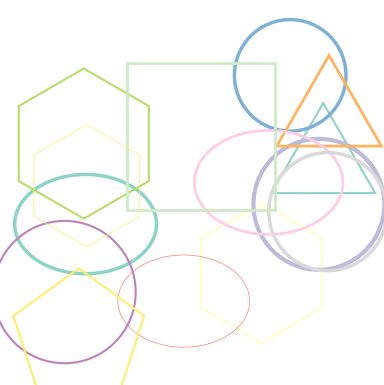[{"shape": "triangle", "thickness": 1.5, "radius": 0.78, "center": [0.84, 0.576]}, {"shape": "oval", "thickness": 2.5, "radius": 0.92, "center": [0.222, 0.418]}, {"shape": "hexagon", "thickness": 1, "radius": 0.91, "center": [0.679, 0.291]}, {"shape": "circle", "thickness": 3, "radius": 0.85, "center": [0.828, 0.469]}, {"shape": "oval", "thickness": 0.5, "radius": 0.86, "center": [0.477, 0.218]}, {"shape": "circle", "thickness": 2.5, "radius": 0.72, "center": [0.754, 0.804]}, {"shape": "triangle", "thickness": 2, "radius": 0.78, "center": [0.855, 0.699]}, {"shape": "hexagon", "thickness": 1.5, "radius": 0.97, "center": [0.218, 0.627]}, {"shape": "oval", "thickness": 2, "radius": 0.96, "center": [0.698, 0.526]}, {"shape": "circle", "thickness": 2.5, "radius": 0.77, "center": [0.851, 0.45]}, {"shape": "circle", "thickness": 1.5, "radius": 0.92, "center": [0.168, 0.241]}, {"shape": "square", "thickness": 2, "radius": 0.96, "center": [0.523, 0.645]}, {"shape": "pentagon", "thickness": 1.5, "radius": 0.89, "center": [0.205, 0.124]}, {"shape": "hexagon", "thickness": 0.5, "radius": 0.8, "center": [0.225, 0.518]}]